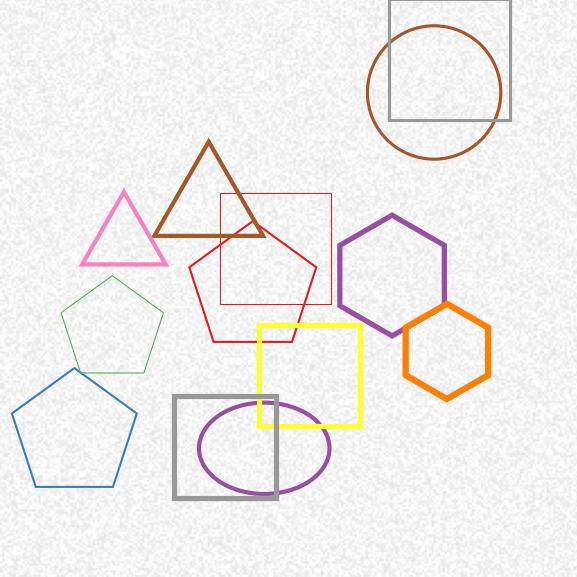[{"shape": "square", "thickness": 0.5, "radius": 0.48, "center": [0.477, 0.569]}, {"shape": "pentagon", "thickness": 1, "radius": 0.58, "center": [0.438, 0.501]}, {"shape": "pentagon", "thickness": 1, "radius": 0.57, "center": [0.129, 0.248]}, {"shape": "pentagon", "thickness": 0.5, "radius": 0.47, "center": [0.194, 0.429]}, {"shape": "hexagon", "thickness": 2.5, "radius": 0.52, "center": [0.679, 0.522]}, {"shape": "oval", "thickness": 2, "radius": 0.56, "center": [0.458, 0.223]}, {"shape": "hexagon", "thickness": 3, "radius": 0.41, "center": [0.774, 0.391]}, {"shape": "square", "thickness": 2.5, "radius": 0.44, "center": [0.535, 0.349]}, {"shape": "triangle", "thickness": 2, "radius": 0.54, "center": [0.361, 0.645]}, {"shape": "circle", "thickness": 1.5, "radius": 0.58, "center": [0.752, 0.839]}, {"shape": "triangle", "thickness": 2, "radius": 0.42, "center": [0.215, 0.583]}, {"shape": "square", "thickness": 1.5, "radius": 0.52, "center": [0.779, 0.896]}, {"shape": "square", "thickness": 2.5, "radius": 0.44, "center": [0.389, 0.226]}]